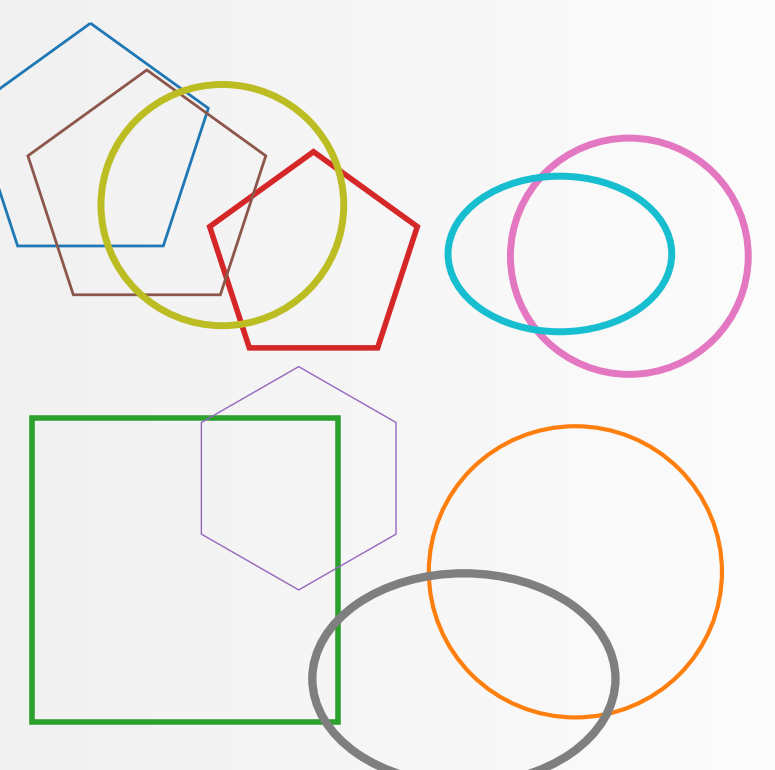[{"shape": "pentagon", "thickness": 1, "radius": 0.8, "center": [0.117, 0.81]}, {"shape": "circle", "thickness": 1.5, "radius": 0.95, "center": [0.742, 0.257]}, {"shape": "square", "thickness": 2, "radius": 0.99, "center": [0.239, 0.26]}, {"shape": "pentagon", "thickness": 2, "radius": 0.7, "center": [0.405, 0.662]}, {"shape": "hexagon", "thickness": 0.5, "radius": 0.72, "center": [0.385, 0.379]}, {"shape": "pentagon", "thickness": 1, "radius": 0.81, "center": [0.189, 0.748]}, {"shape": "circle", "thickness": 2.5, "radius": 0.77, "center": [0.812, 0.667]}, {"shape": "oval", "thickness": 3, "radius": 0.98, "center": [0.599, 0.119]}, {"shape": "circle", "thickness": 2.5, "radius": 0.78, "center": [0.287, 0.734]}, {"shape": "oval", "thickness": 2.5, "radius": 0.72, "center": [0.722, 0.67]}]